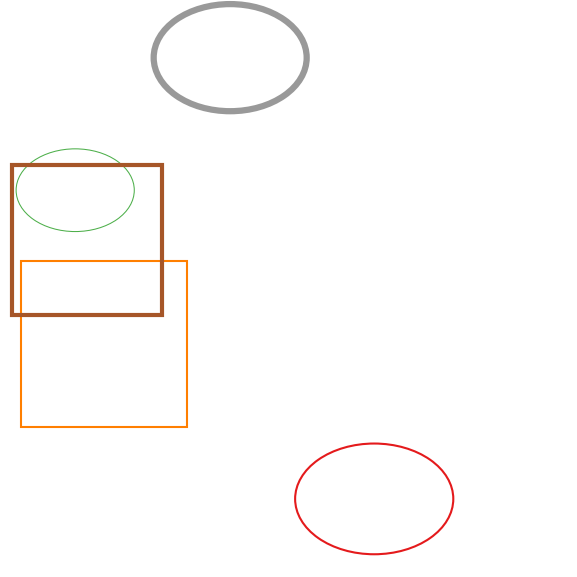[{"shape": "oval", "thickness": 1, "radius": 0.68, "center": [0.648, 0.135]}, {"shape": "oval", "thickness": 0.5, "radius": 0.51, "center": [0.13, 0.67]}, {"shape": "square", "thickness": 1, "radius": 0.72, "center": [0.18, 0.404]}, {"shape": "square", "thickness": 2, "radius": 0.65, "center": [0.151, 0.584]}, {"shape": "oval", "thickness": 3, "radius": 0.66, "center": [0.399, 0.899]}]